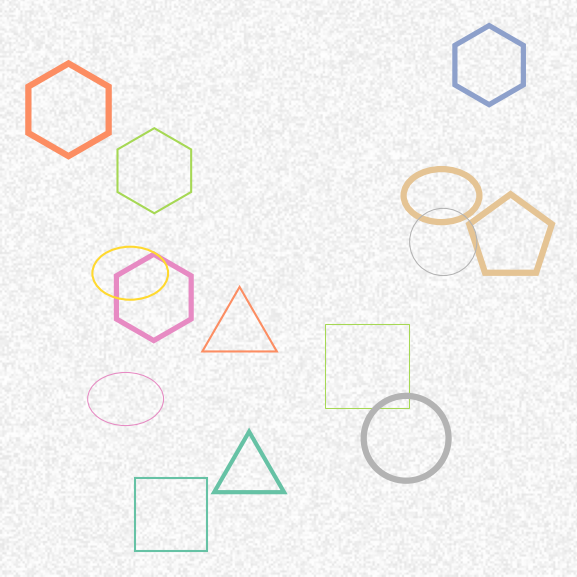[{"shape": "square", "thickness": 1, "radius": 0.31, "center": [0.296, 0.108]}, {"shape": "triangle", "thickness": 2, "radius": 0.35, "center": [0.431, 0.182]}, {"shape": "hexagon", "thickness": 3, "radius": 0.4, "center": [0.119, 0.809]}, {"shape": "triangle", "thickness": 1, "radius": 0.37, "center": [0.415, 0.428]}, {"shape": "hexagon", "thickness": 2.5, "radius": 0.34, "center": [0.847, 0.886]}, {"shape": "hexagon", "thickness": 2.5, "radius": 0.37, "center": [0.266, 0.484]}, {"shape": "oval", "thickness": 0.5, "radius": 0.33, "center": [0.218, 0.308]}, {"shape": "square", "thickness": 0.5, "radius": 0.36, "center": [0.636, 0.365]}, {"shape": "hexagon", "thickness": 1, "radius": 0.37, "center": [0.267, 0.704]}, {"shape": "oval", "thickness": 1, "radius": 0.33, "center": [0.226, 0.526]}, {"shape": "pentagon", "thickness": 3, "radius": 0.38, "center": [0.884, 0.588]}, {"shape": "oval", "thickness": 3, "radius": 0.33, "center": [0.765, 0.66]}, {"shape": "circle", "thickness": 3, "radius": 0.37, "center": [0.703, 0.24]}, {"shape": "circle", "thickness": 0.5, "radius": 0.29, "center": [0.768, 0.58]}]